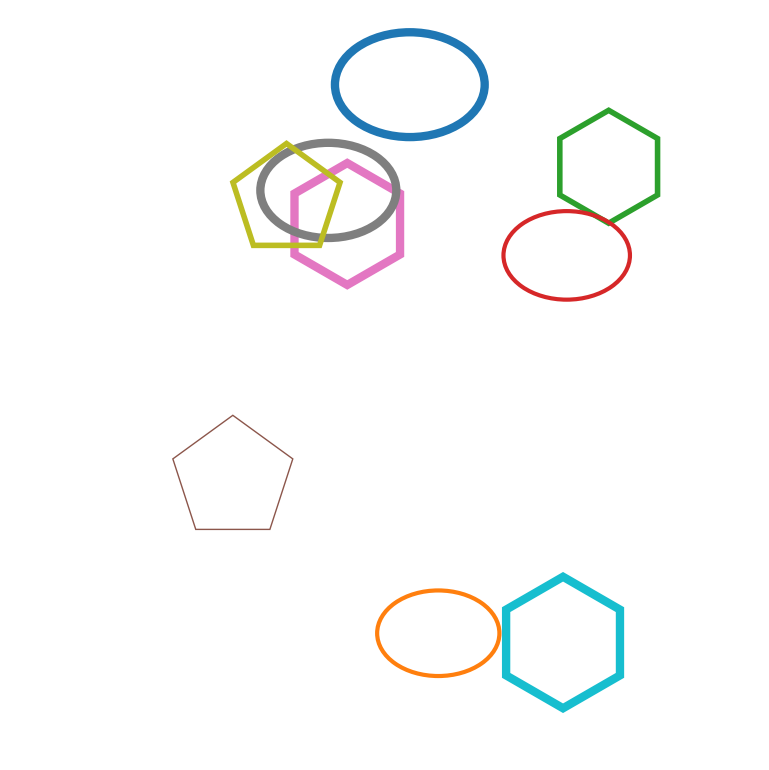[{"shape": "oval", "thickness": 3, "radius": 0.49, "center": [0.532, 0.89]}, {"shape": "oval", "thickness": 1.5, "radius": 0.4, "center": [0.569, 0.178]}, {"shape": "hexagon", "thickness": 2, "radius": 0.37, "center": [0.79, 0.783]}, {"shape": "oval", "thickness": 1.5, "radius": 0.41, "center": [0.736, 0.668]}, {"shape": "pentagon", "thickness": 0.5, "radius": 0.41, "center": [0.302, 0.379]}, {"shape": "hexagon", "thickness": 3, "radius": 0.4, "center": [0.451, 0.709]}, {"shape": "oval", "thickness": 3, "radius": 0.44, "center": [0.426, 0.753]}, {"shape": "pentagon", "thickness": 2, "radius": 0.37, "center": [0.372, 0.74]}, {"shape": "hexagon", "thickness": 3, "radius": 0.43, "center": [0.731, 0.166]}]